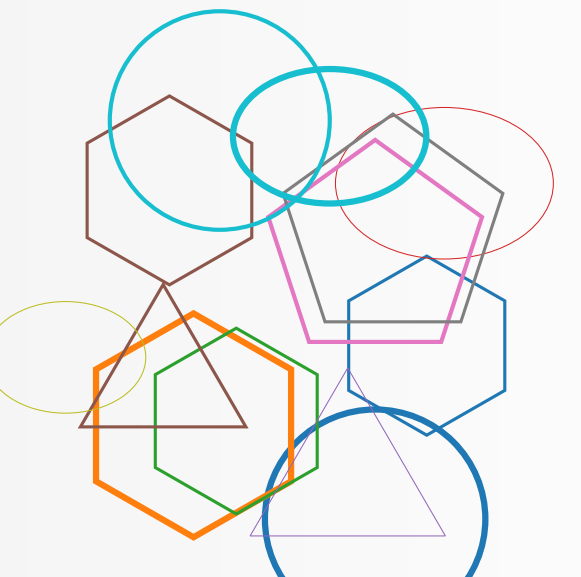[{"shape": "circle", "thickness": 3, "radius": 0.95, "center": [0.645, 0.1]}, {"shape": "hexagon", "thickness": 1.5, "radius": 0.78, "center": [0.734, 0.401]}, {"shape": "hexagon", "thickness": 3, "radius": 0.97, "center": [0.333, 0.263]}, {"shape": "hexagon", "thickness": 1.5, "radius": 0.8, "center": [0.406, 0.27]}, {"shape": "oval", "thickness": 0.5, "radius": 0.94, "center": [0.765, 0.682]}, {"shape": "triangle", "thickness": 0.5, "radius": 0.97, "center": [0.598, 0.168]}, {"shape": "hexagon", "thickness": 1.5, "radius": 0.82, "center": [0.292, 0.669]}, {"shape": "triangle", "thickness": 1.5, "radius": 0.82, "center": [0.281, 0.342]}, {"shape": "pentagon", "thickness": 2, "radius": 0.97, "center": [0.645, 0.563]}, {"shape": "pentagon", "thickness": 1.5, "radius": 0.99, "center": [0.676, 0.603]}, {"shape": "oval", "thickness": 0.5, "radius": 0.69, "center": [0.113, 0.38]}, {"shape": "oval", "thickness": 3, "radius": 0.83, "center": [0.567, 0.763]}, {"shape": "circle", "thickness": 2, "radius": 0.95, "center": [0.378, 0.79]}]